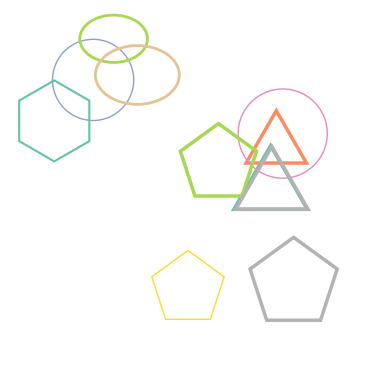[{"shape": "hexagon", "thickness": 1.5, "radius": 0.53, "center": [0.141, 0.686]}, {"shape": "triangle", "thickness": 2.5, "radius": 0.55, "center": [0.703, 0.511]}, {"shape": "triangle", "thickness": 2.5, "radius": 0.45, "center": [0.718, 0.622]}, {"shape": "circle", "thickness": 1, "radius": 0.53, "center": [0.242, 0.792]}, {"shape": "circle", "thickness": 1, "radius": 0.58, "center": [0.734, 0.653]}, {"shape": "pentagon", "thickness": 2.5, "radius": 0.52, "center": [0.567, 0.575]}, {"shape": "oval", "thickness": 2, "radius": 0.44, "center": [0.295, 0.899]}, {"shape": "pentagon", "thickness": 1, "radius": 0.49, "center": [0.488, 0.251]}, {"shape": "oval", "thickness": 2, "radius": 0.54, "center": [0.357, 0.805]}, {"shape": "triangle", "thickness": 2.5, "radius": 0.54, "center": [0.706, 0.511]}, {"shape": "pentagon", "thickness": 2.5, "radius": 0.59, "center": [0.763, 0.264]}]